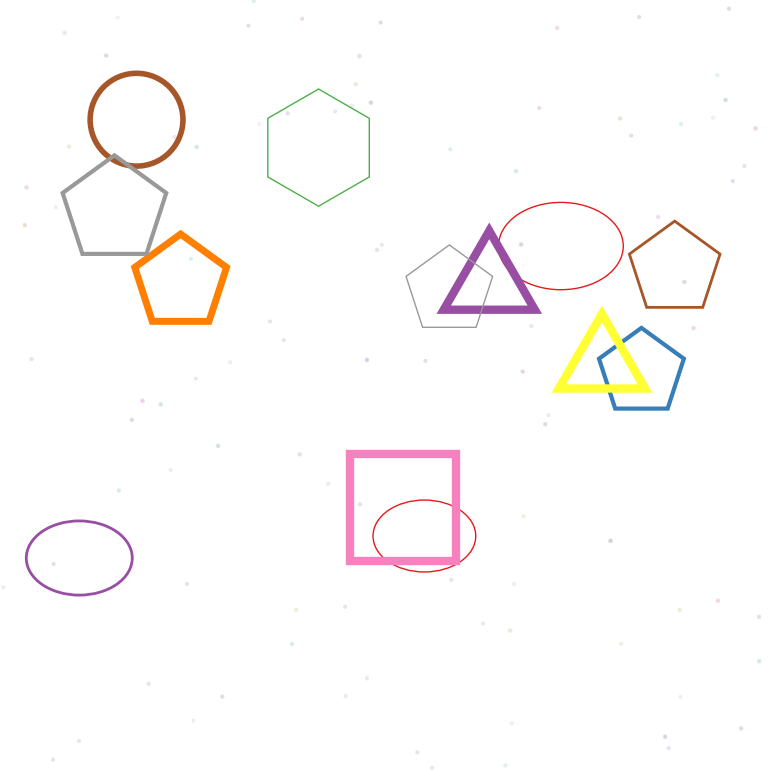[{"shape": "oval", "thickness": 0.5, "radius": 0.33, "center": [0.551, 0.304]}, {"shape": "oval", "thickness": 0.5, "radius": 0.4, "center": [0.728, 0.68]}, {"shape": "pentagon", "thickness": 1.5, "radius": 0.29, "center": [0.833, 0.516]}, {"shape": "hexagon", "thickness": 0.5, "radius": 0.38, "center": [0.414, 0.808]}, {"shape": "oval", "thickness": 1, "radius": 0.34, "center": [0.103, 0.275]}, {"shape": "triangle", "thickness": 3, "radius": 0.34, "center": [0.635, 0.632]}, {"shape": "pentagon", "thickness": 2.5, "radius": 0.31, "center": [0.235, 0.633]}, {"shape": "triangle", "thickness": 3, "radius": 0.32, "center": [0.782, 0.528]}, {"shape": "pentagon", "thickness": 1, "radius": 0.31, "center": [0.876, 0.651]}, {"shape": "circle", "thickness": 2, "radius": 0.3, "center": [0.177, 0.845]}, {"shape": "square", "thickness": 3, "radius": 0.35, "center": [0.523, 0.341]}, {"shape": "pentagon", "thickness": 0.5, "radius": 0.3, "center": [0.584, 0.623]}, {"shape": "pentagon", "thickness": 1.5, "radius": 0.35, "center": [0.149, 0.728]}]